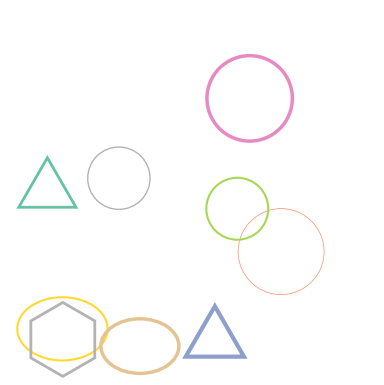[{"shape": "triangle", "thickness": 2, "radius": 0.43, "center": [0.123, 0.505]}, {"shape": "circle", "thickness": 0.5, "radius": 0.56, "center": [0.73, 0.347]}, {"shape": "triangle", "thickness": 3, "radius": 0.44, "center": [0.558, 0.117]}, {"shape": "circle", "thickness": 2.5, "radius": 0.55, "center": [0.648, 0.744]}, {"shape": "circle", "thickness": 1.5, "radius": 0.4, "center": [0.616, 0.458]}, {"shape": "oval", "thickness": 1.5, "radius": 0.59, "center": [0.162, 0.146]}, {"shape": "oval", "thickness": 2.5, "radius": 0.51, "center": [0.363, 0.101]}, {"shape": "circle", "thickness": 1, "radius": 0.4, "center": [0.309, 0.537]}, {"shape": "hexagon", "thickness": 2, "radius": 0.48, "center": [0.163, 0.118]}]